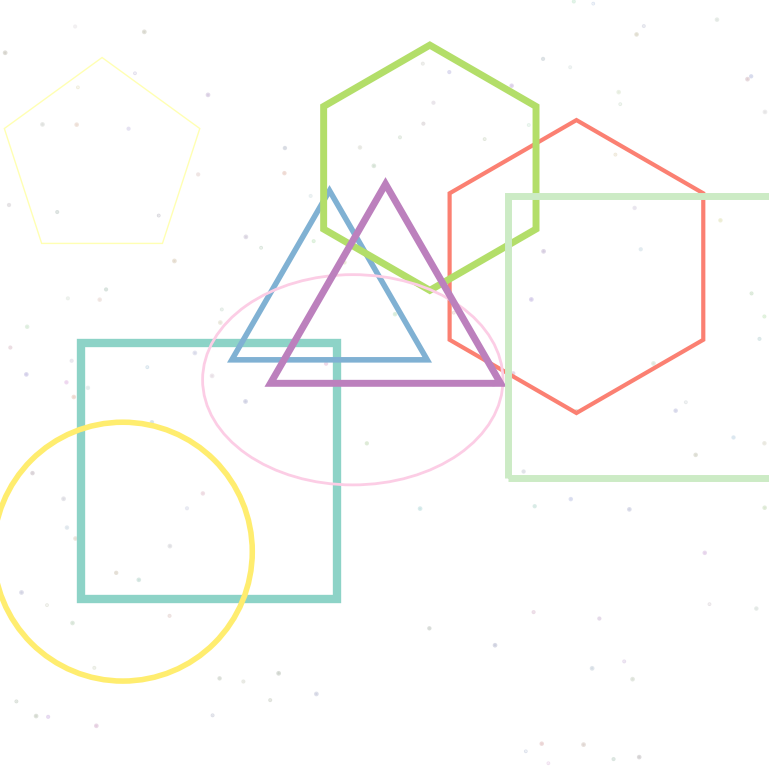[{"shape": "square", "thickness": 3, "radius": 0.83, "center": [0.271, 0.388]}, {"shape": "pentagon", "thickness": 0.5, "radius": 0.67, "center": [0.133, 0.792]}, {"shape": "hexagon", "thickness": 1.5, "radius": 0.95, "center": [0.749, 0.654]}, {"shape": "triangle", "thickness": 2, "radius": 0.73, "center": [0.428, 0.606]}, {"shape": "hexagon", "thickness": 2.5, "radius": 0.8, "center": [0.558, 0.782]}, {"shape": "oval", "thickness": 1, "radius": 0.98, "center": [0.458, 0.507]}, {"shape": "triangle", "thickness": 2.5, "radius": 0.86, "center": [0.501, 0.588]}, {"shape": "square", "thickness": 2.5, "radius": 0.92, "center": [0.843, 0.562]}, {"shape": "circle", "thickness": 2, "radius": 0.84, "center": [0.16, 0.284]}]